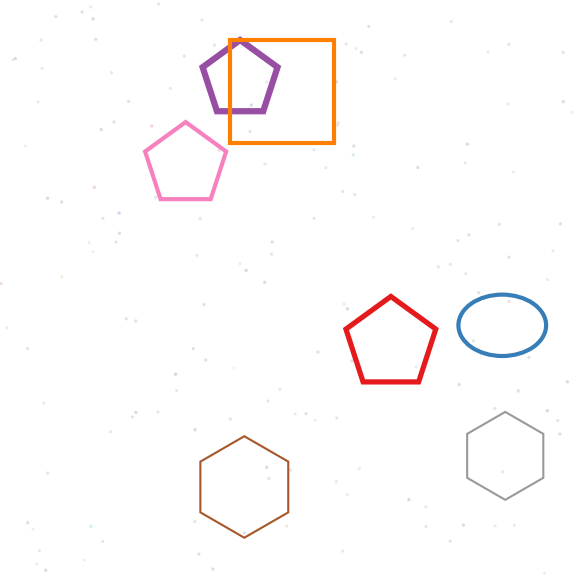[{"shape": "pentagon", "thickness": 2.5, "radius": 0.41, "center": [0.677, 0.404]}, {"shape": "oval", "thickness": 2, "radius": 0.38, "center": [0.87, 0.436]}, {"shape": "pentagon", "thickness": 3, "radius": 0.34, "center": [0.416, 0.862]}, {"shape": "square", "thickness": 2, "radius": 0.45, "center": [0.488, 0.841]}, {"shape": "hexagon", "thickness": 1, "radius": 0.44, "center": [0.423, 0.156]}, {"shape": "pentagon", "thickness": 2, "radius": 0.37, "center": [0.321, 0.714]}, {"shape": "hexagon", "thickness": 1, "radius": 0.38, "center": [0.875, 0.21]}]